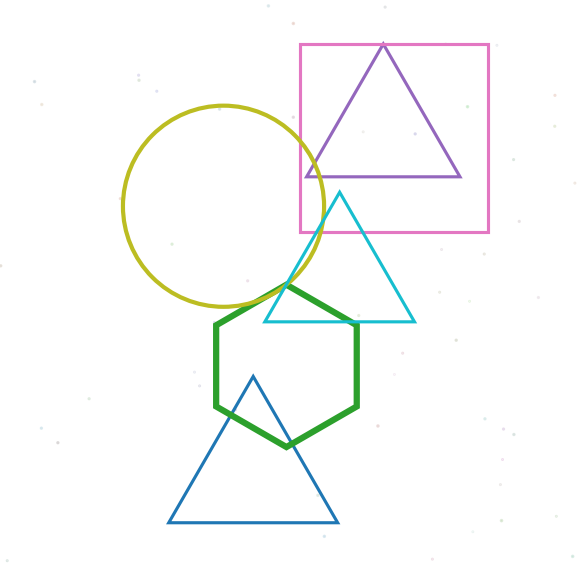[{"shape": "triangle", "thickness": 1.5, "radius": 0.84, "center": [0.438, 0.178]}, {"shape": "hexagon", "thickness": 3, "radius": 0.7, "center": [0.496, 0.366]}, {"shape": "triangle", "thickness": 1.5, "radius": 0.77, "center": [0.664, 0.77]}, {"shape": "square", "thickness": 1.5, "radius": 0.81, "center": [0.683, 0.76]}, {"shape": "circle", "thickness": 2, "radius": 0.87, "center": [0.387, 0.642]}, {"shape": "triangle", "thickness": 1.5, "radius": 0.75, "center": [0.588, 0.517]}]